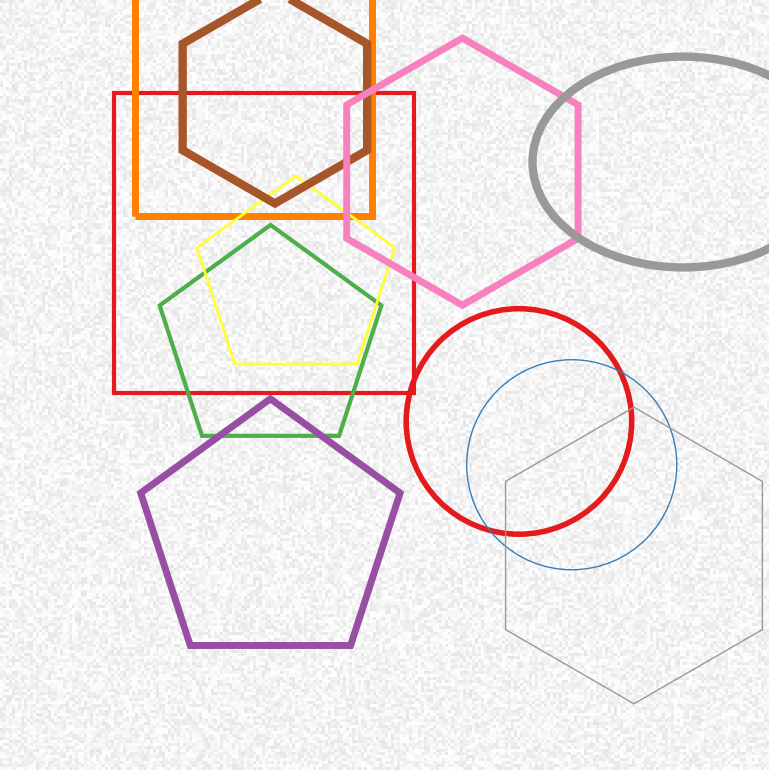[{"shape": "circle", "thickness": 2, "radius": 0.73, "center": [0.674, 0.453]}, {"shape": "square", "thickness": 1.5, "radius": 0.97, "center": [0.343, 0.685]}, {"shape": "circle", "thickness": 0.5, "radius": 0.68, "center": [0.743, 0.396]}, {"shape": "pentagon", "thickness": 1.5, "radius": 0.76, "center": [0.351, 0.556]}, {"shape": "pentagon", "thickness": 2.5, "radius": 0.89, "center": [0.351, 0.305]}, {"shape": "square", "thickness": 2.5, "radius": 0.77, "center": [0.329, 0.874]}, {"shape": "pentagon", "thickness": 1, "radius": 0.68, "center": [0.384, 0.636]}, {"shape": "hexagon", "thickness": 3, "radius": 0.69, "center": [0.357, 0.874]}, {"shape": "hexagon", "thickness": 2.5, "radius": 0.87, "center": [0.601, 0.777]}, {"shape": "hexagon", "thickness": 0.5, "radius": 0.96, "center": [0.823, 0.279]}, {"shape": "oval", "thickness": 3, "radius": 0.98, "center": [0.887, 0.79]}]